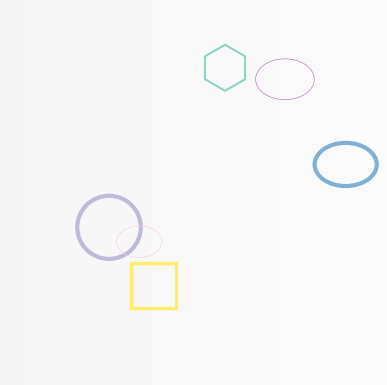[{"shape": "hexagon", "thickness": 1.5, "radius": 0.3, "center": [0.581, 0.824]}, {"shape": "circle", "thickness": 3, "radius": 0.41, "center": [0.281, 0.41]}, {"shape": "oval", "thickness": 3, "radius": 0.4, "center": [0.892, 0.573]}, {"shape": "oval", "thickness": 0.5, "radius": 0.29, "center": [0.359, 0.372]}, {"shape": "oval", "thickness": 0.5, "radius": 0.38, "center": [0.735, 0.794]}, {"shape": "square", "thickness": 2.5, "radius": 0.29, "center": [0.396, 0.259]}]